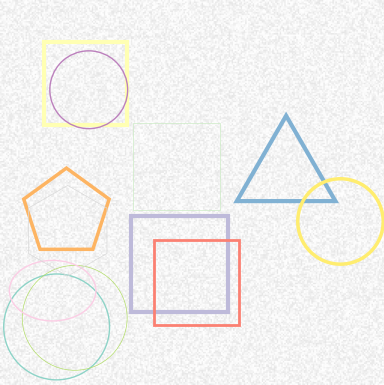[{"shape": "circle", "thickness": 1, "radius": 0.69, "center": [0.147, 0.151]}, {"shape": "square", "thickness": 3, "radius": 0.54, "center": [0.222, 0.782]}, {"shape": "square", "thickness": 3, "radius": 0.63, "center": [0.466, 0.314]}, {"shape": "square", "thickness": 2, "radius": 0.55, "center": [0.51, 0.265]}, {"shape": "triangle", "thickness": 3, "radius": 0.74, "center": [0.743, 0.552]}, {"shape": "pentagon", "thickness": 2.5, "radius": 0.58, "center": [0.173, 0.447]}, {"shape": "circle", "thickness": 0.5, "radius": 0.68, "center": [0.194, 0.174]}, {"shape": "oval", "thickness": 1, "radius": 0.56, "center": [0.137, 0.245]}, {"shape": "hexagon", "thickness": 0.5, "radius": 0.59, "center": [0.176, 0.401]}, {"shape": "circle", "thickness": 1, "radius": 0.51, "center": [0.23, 0.767]}, {"shape": "square", "thickness": 0.5, "radius": 0.56, "center": [0.458, 0.568]}, {"shape": "circle", "thickness": 2.5, "radius": 0.55, "center": [0.884, 0.425]}]